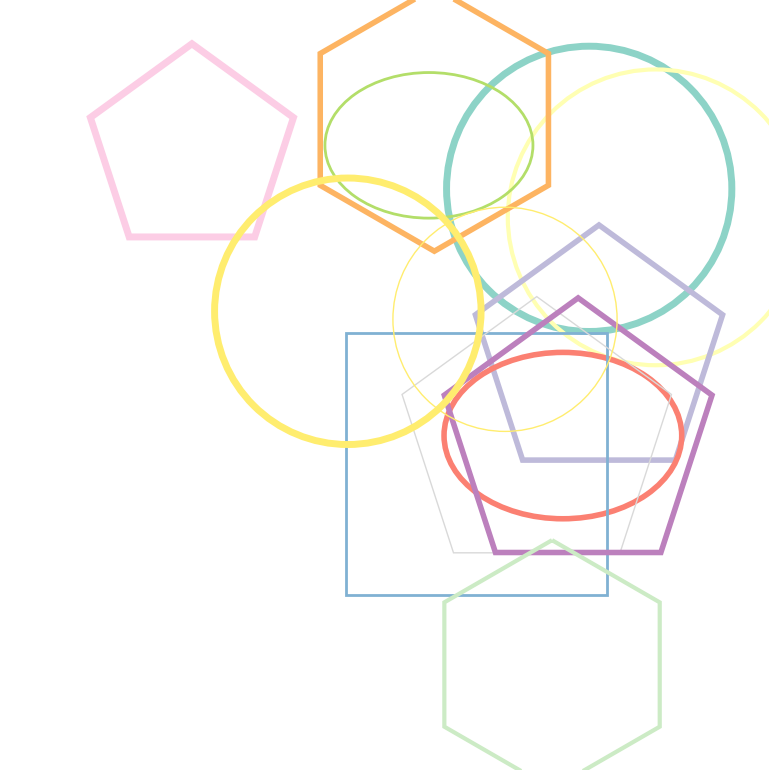[{"shape": "circle", "thickness": 2.5, "radius": 0.93, "center": [0.765, 0.755]}, {"shape": "circle", "thickness": 1.5, "radius": 0.96, "center": [0.852, 0.718]}, {"shape": "pentagon", "thickness": 2, "radius": 0.84, "center": [0.778, 0.539]}, {"shape": "oval", "thickness": 2, "radius": 0.77, "center": [0.731, 0.434]}, {"shape": "square", "thickness": 1, "radius": 0.85, "center": [0.619, 0.397]}, {"shape": "hexagon", "thickness": 2, "radius": 0.86, "center": [0.564, 0.845]}, {"shape": "oval", "thickness": 1, "radius": 0.68, "center": [0.557, 0.811]}, {"shape": "pentagon", "thickness": 2.5, "radius": 0.69, "center": [0.249, 0.804]}, {"shape": "pentagon", "thickness": 0.5, "radius": 0.92, "center": [0.697, 0.431]}, {"shape": "pentagon", "thickness": 2, "radius": 0.91, "center": [0.751, 0.43]}, {"shape": "hexagon", "thickness": 1.5, "radius": 0.81, "center": [0.717, 0.137]}, {"shape": "circle", "thickness": 2.5, "radius": 0.87, "center": [0.452, 0.596]}, {"shape": "circle", "thickness": 0.5, "radius": 0.73, "center": [0.656, 0.585]}]